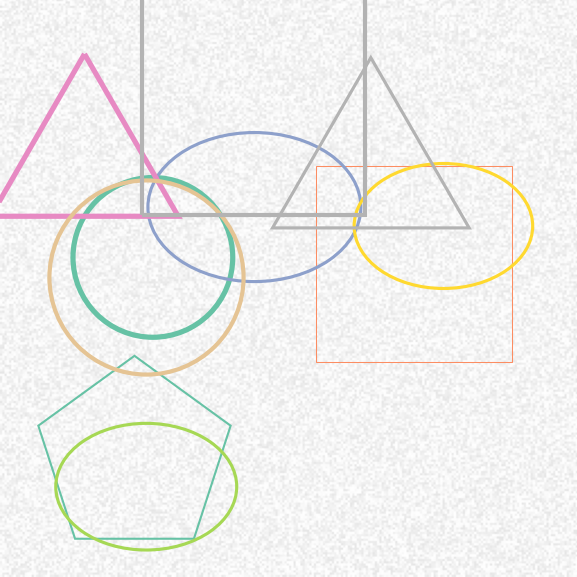[{"shape": "circle", "thickness": 2.5, "radius": 0.69, "center": [0.265, 0.553]}, {"shape": "pentagon", "thickness": 1, "radius": 0.88, "center": [0.233, 0.208]}, {"shape": "square", "thickness": 0.5, "radius": 0.85, "center": [0.717, 0.542]}, {"shape": "oval", "thickness": 1.5, "radius": 0.92, "center": [0.44, 0.641]}, {"shape": "triangle", "thickness": 2.5, "radius": 0.94, "center": [0.146, 0.718]}, {"shape": "oval", "thickness": 1.5, "radius": 0.78, "center": [0.253, 0.156]}, {"shape": "oval", "thickness": 1.5, "radius": 0.77, "center": [0.768, 0.608]}, {"shape": "circle", "thickness": 2, "radius": 0.84, "center": [0.254, 0.519]}, {"shape": "triangle", "thickness": 1.5, "radius": 0.98, "center": [0.642, 0.703]}, {"shape": "square", "thickness": 2, "radius": 0.97, "center": [0.439, 0.82]}]